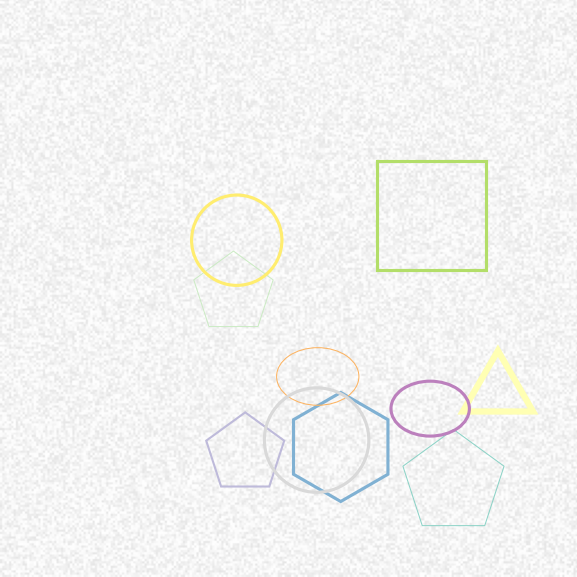[{"shape": "pentagon", "thickness": 0.5, "radius": 0.46, "center": [0.785, 0.163]}, {"shape": "triangle", "thickness": 3, "radius": 0.35, "center": [0.862, 0.322]}, {"shape": "pentagon", "thickness": 1, "radius": 0.35, "center": [0.425, 0.214]}, {"shape": "hexagon", "thickness": 1.5, "radius": 0.47, "center": [0.59, 0.225]}, {"shape": "oval", "thickness": 0.5, "radius": 0.36, "center": [0.55, 0.347]}, {"shape": "square", "thickness": 1.5, "radius": 0.47, "center": [0.747, 0.626]}, {"shape": "circle", "thickness": 1.5, "radius": 0.45, "center": [0.548, 0.237]}, {"shape": "oval", "thickness": 1.5, "radius": 0.34, "center": [0.745, 0.292]}, {"shape": "pentagon", "thickness": 0.5, "radius": 0.36, "center": [0.404, 0.492]}, {"shape": "circle", "thickness": 1.5, "radius": 0.39, "center": [0.41, 0.583]}]